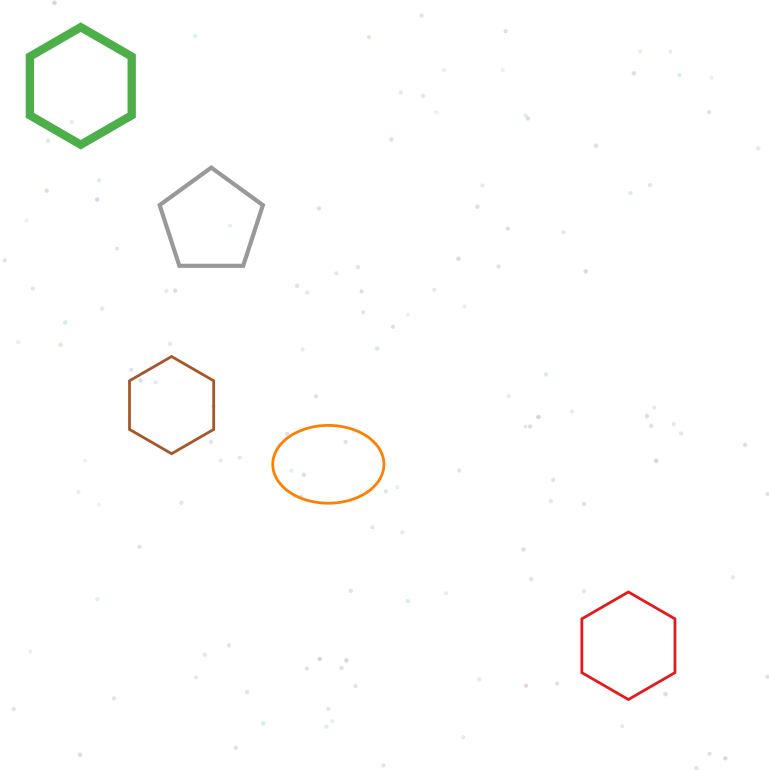[{"shape": "hexagon", "thickness": 1, "radius": 0.35, "center": [0.816, 0.161]}, {"shape": "hexagon", "thickness": 3, "radius": 0.38, "center": [0.105, 0.888]}, {"shape": "oval", "thickness": 1, "radius": 0.36, "center": [0.426, 0.397]}, {"shape": "hexagon", "thickness": 1, "radius": 0.32, "center": [0.223, 0.474]}, {"shape": "pentagon", "thickness": 1.5, "radius": 0.35, "center": [0.274, 0.712]}]